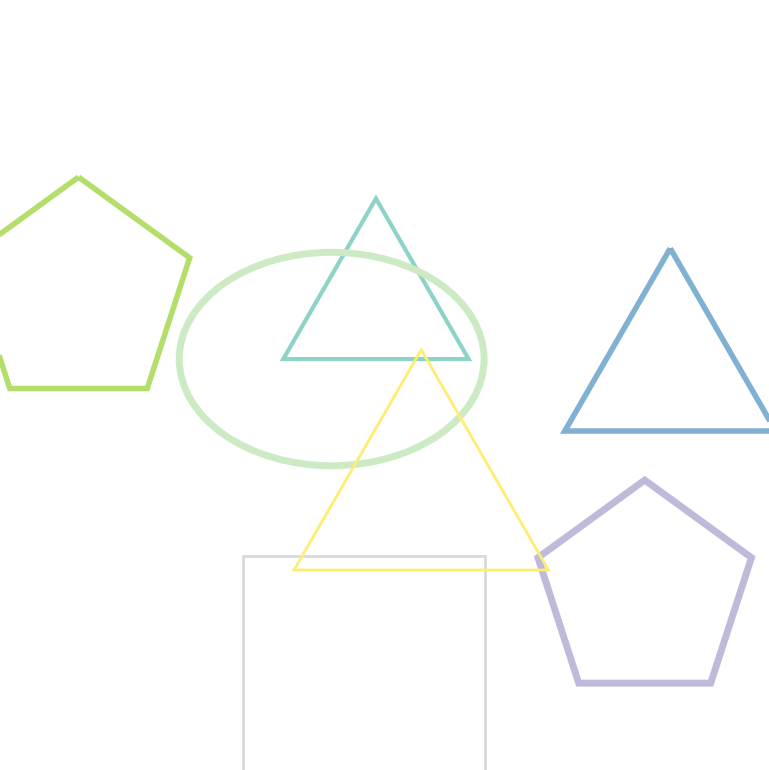[{"shape": "triangle", "thickness": 1.5, "radius": 0.7, "center": [0.488, 0.603]}, {"shape": "pentagon", "thickness": 2.5, "radius": 0.73, "center": [0.837, 0.231]}, {"shape": "triangle", "thickness": 2, "radius": 0.79, "center": [0.87, 0.519]}, {"shape": "pentagon", "thickness": 2, "radius": 0.76, "center": [0.102, 0.618]}, {"shape": "square", "thickness": 1, "radius": 0.79, "center": [0.473, 0.121]}, {"shape": "oval", "thickness": 2.5, "radius": 0.99, "center": [0.431, 0.534]}, {"shape": "triangle", "thickness": 1, "radius": 0.95, "center": [0.547, 0.355]}]